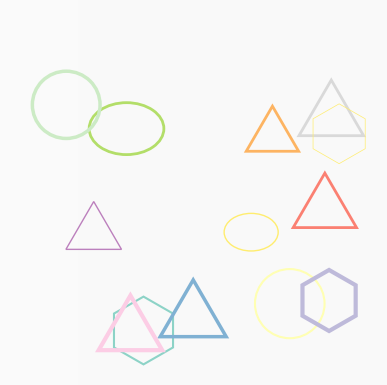[{"shape": "hexagon", "thickness": 1.5, "radius": 0.44, "center": [0.37, 0.142]}, {"shape": "circle", "thickness": 1.5, "radius": 0.45, "center": [0.748, 0.211]}, {"shape": "hexagon", "thickness": 3, "radius": 0.4, "center": [0.849, 0.22]}, {"shape": "triangle", "thickness": 2, "radius": 0.47, "center": [0.838, 0.456]}, {"shape": "triangle", "thickness": 2.5, "radius": 0.49, "center": [0.499, 0.175]}, {"shape": "triangle", "thickness": 2, "radius": 0.39, "center": [0.703, 0.646]}, {"shape": "oval", "thickness": 2, "radius": 0.48, "center": [0.327, 0.666]}, {"shape": "triangle", "thickness": 3, "radius": 0.47, "center": [0.337, 0.138]}, {"shape": "triangle", "thickness": 2, "radius": 0.48, "center": [0.855, 0.696]}, {"shape": "triangle", "thickness": 1, "radius": 0.41, "center": [0.242, 0.394]}, {"shape": "circle", "thickness": 2.5, "radius": 0.44, "center": [0.171, 0.728]}, {"shape": "oval", "thickness": 1, "radius": 0.35, "center": [0.648, 0.397]}, {"shape": "hexagon", "thickness": 0.5, "radius": 0.39, "center": [0.875, 0.653]}]